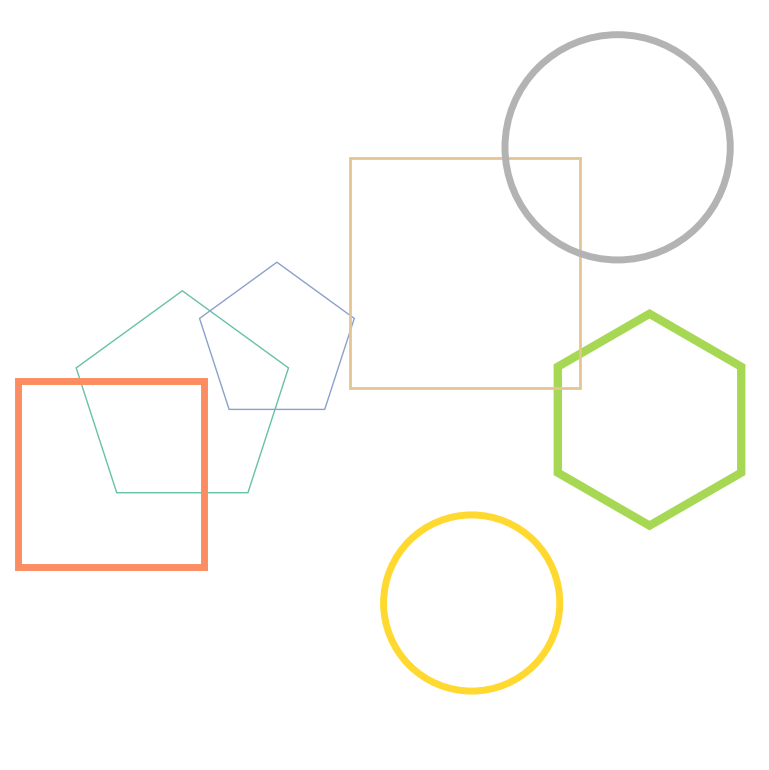[{"shape": "pentagon", "thickness": 0.5, "radius": 0.72, "center": [0.237, 0.477]}, {"shape": "square", "thickness": 2.5, "radius": 0.6, "center": [0.144, 0.385]}, {"shape": "pentagon", "thickness": 0.5, "radius": 0.53, "center": [0.36, 0.554]}, {"shape": "hexagon", "thickness": 3, "radius": 0.69, "center": [0.844, 0.455]}, {"shape": "circle", "thickness": 2.5, "radius": 0.57, "center": [0.613, 0.217]}, {"shape": "square", "thickness": 1, "radius": 0.75, "center": [0.604, 0.645]}, {"shape": "circle", "thickness": 2.5, "radius": 0.73, "center": [0.802, 0.809]}]